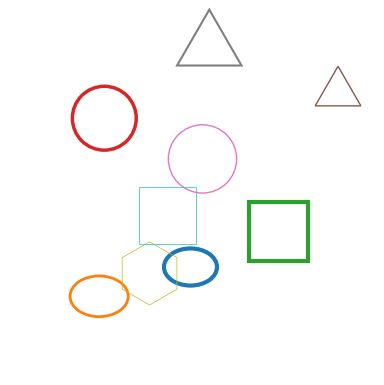[{"shape": "oval", "thickness": 3, "radius": 0.34, "center": [0.495, 0.306]}, {"shape": "oval", "thickness": 2, "radius": 0.38, "center": [0.258, 0.23]}, {"shape": "square", "thickness": 3, "radius": 0.38, "center": [0.723, 0.399]}, {"shape": "circle", "thickness": 2.5, "radius": 0.41, "center": [0.271, 0.693]}, {"shape": "triangle", "thickness": 1, "radius": 0.34, "center": [0.878, 0.759]}, {"shape": "circle", "thickness": 1, "radius": 0.44, "center": [0.526, 0.587]}, {"shape": "triangle", "thickness": 1.5, "radius": 0.48, "center": [0.544, 0.878]}, {"shape": "hexagon", "thickness": 0.5, "radius": 0.41, "center": [0.388, 0.29]}, {"shape": "square", "thickness": 0.5, "radius": 0.37, "center": [0.435, 0.44]}]